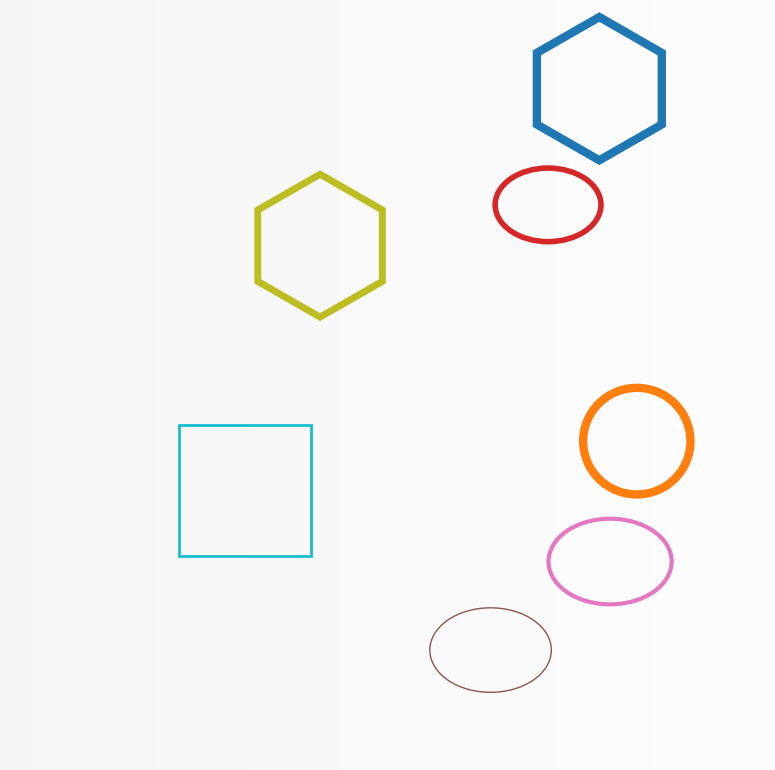[{"shape": "hexagon", "thickness": 3, "radius": 0.47, "center": [0.773, 0.885]}, {"shape": "circle", "thickness": 3, "radius": 0.35, "center": [0.822, 0.427]}, {"shape": "oval", "thickness": 2, "radius": 0.34, "center": [0.707, 0.734]}, {"shape": "oval", "thickness": 0.5, "radius": 0.39, "center": [0.633, 0.156]}, {"shape": "oval", "thickness": 1.5, "radius": 0.4, "center": [0.787, 0.271]}, {"shape": "hexagon", "thickness": 2.5, "radius": 0.46, "center": [0.413, 0.681]}, {"shape": "square", "thickness": 1, "radius": 0.43, "center": [0.316, 0.363]}]